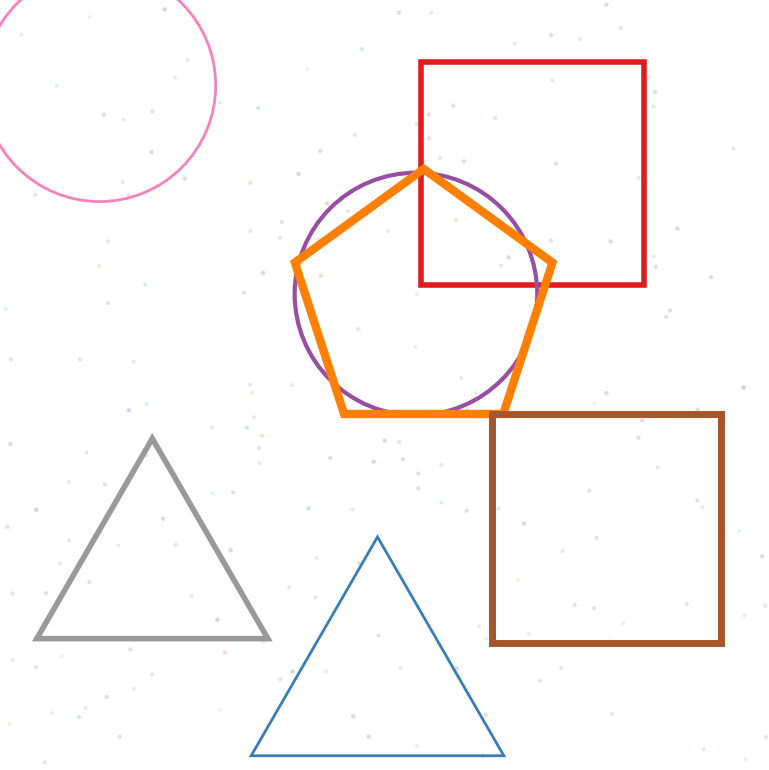[{"shape": "square", "thickness": 2, "radius": 0.72, "center": [0.691, 0.775]}, {"shape": "triangle", "thickness": 1, "radius": 0.95, "center": [0.49, 0.113]}, {"shape": "circle", "thickness": 1.5, "radius": 0.79, "center": [0.54, 0.618]}, {"shape": "pentagon", "thickness": 3, "radius": 0.88, "center": [0.55, 0.605]}, {"shape": "square", "thickness": 2.5, "radius": 0.74, "center": [0.787, 0.314]}, {"shape": "circle", "thickness": 1, "radius": 0.75, "center": [0.129, 0.889]}, {"shape": "triangle", "thickness": 2, "radius": 0.87, "center": [0.198, 0.257]}]